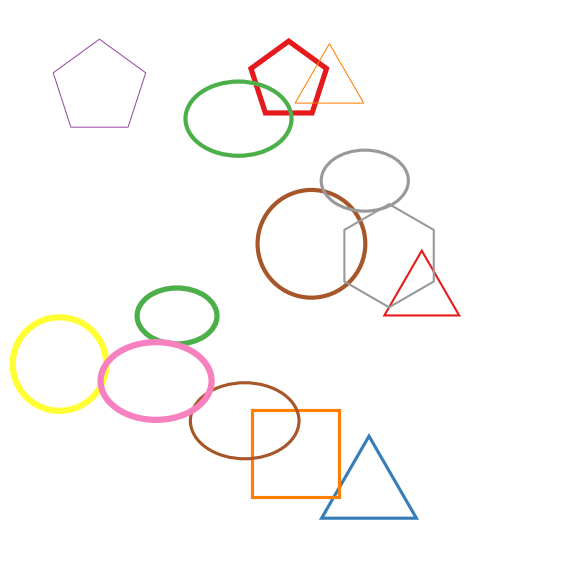[{"shape": "triangle", "thickness": 1, "radius": 0.37, "center": [0.73, 0.49]}, {"shape": "pentagon", "thickness": 2.5, "radius": 0.34, "center": [0.5, 0.859]}, {"shape": "triangle", "thickness": 1.5, "radius": 0.47, "center": [0.639, 0.149]}, {"shape": "oval", "thickness": 2.5, "radius": 0.35, "center": [0.307, 0.452]}, {"shape": "oval", "thickness": 2, "radius": 0.46, "center": [0.413, 0.794]}, {"shape": "pentagon", "thickness": 0.5, "radius": 0.42, "center": [0.172, 0.847]}, {"shape": "triangle", "thickness": 0.5, "radius": 0.34, "center": [0.57, 0.855]}, {"shape": "square", "thickness": 1.5, "radius": 0.37, "center": [0.512, 0.214]}, {"shape": "circle", "thickness": 3, "radius": 0.4, "center": [0.103, 0.369]}, {"shape": "circle", "thickness": 2, "radius": 0.47, "center": [0.539, 0.577]}, {"shape": "oval", "thickness": 1.5, "radius": 0.47, "center": [0.424, 0.271]}, {"shape": "oval", "thickness": 3, "radius": 0.48, "center": [0.27, 0.339]}, {"shape": "oval", "thickness": 1.5, "radius": 0.38, "center": [0.632, 0.686]}, {"shape": "hexagon", "thickness": 1, "radius": 0.45, "center": [0.674, 0.556]}]